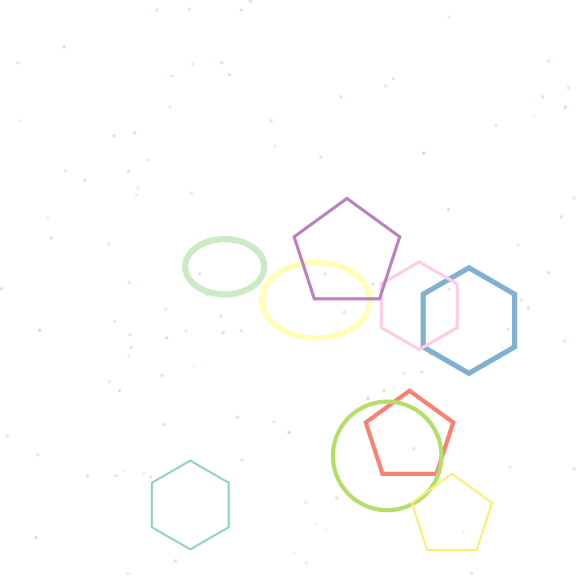[{"shape": "hexagon", "thickness": 1, "radius": 0.38, "center": [0.33, 0.125]}, {"shape": "oval", "thickness": 2.5, "radius": 0.47, "center": [0.547, 0.479]}, {"shape": "pentagon", "thickness": 2, "radius": 0.4, "center": [0.709, 0.243]}, {"shape": "hexagon", "thickness": 2.5, "radius": 0.46, "center": [0.812, 0.444]}, {"shape": "circle", "thickness": 2, "radius": 0.47, "center": [0.67, 0.21]}, {"shape": "hexagon", "thickness": 1.5, "radius": 0.38, "center": [0.726, 0.47]}, {"shape": "pentagon", "thickness": 1.5, "radius": 0.48, "center": [0.601, 0.559]}, {"shape": "oval", "thickness": 3, "radius": 0.34, "center": [0.389, 0.537]}, {"shape": "pentagon", "thickness": 1, "radius": 0.36, "center": [0.782, 0.106]}]